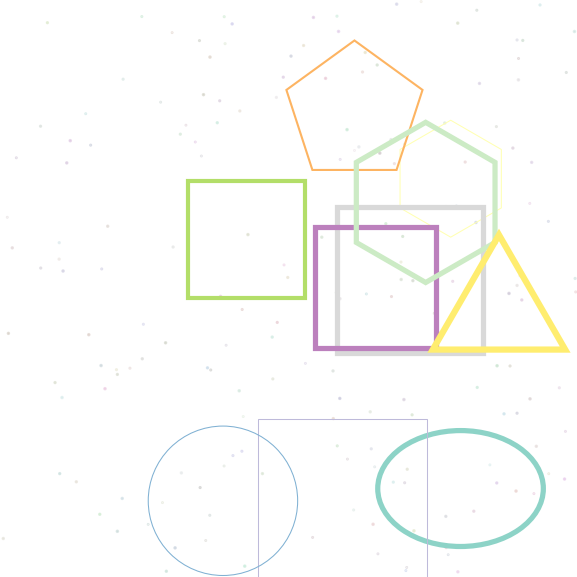[{"shape": "oval", "thickness": 2.5, "radius": 0.72, "center": [0.797, 0.153]}, {"shape": "hexagon", "thickness": 0.5, "radius": 0.51, "center": [0.78, 0.69]}, {"shape": "square", "thickness": 0.5, "radius": 0.73, "center": [0.593, 0.128]}, {"shape": "circle", "thickness": 0.5, "radius": 0.65, "center": [0.386, 0.132]}, {"shape": "pentagon", "thickness": 1, "radius": 0.62, "center": [0.614, 0.805]}, {"shape": "square", "thickness": 2, "radius": 0.5, "center": [0.427, 0.585]}, {"shape": "square", "thickness": 2.5, "radius": 0.63, "center": [0.711, 0.514]}, {"shape": "square", "thickness": 2.5, "radius": 0.52, "center": [0.65, 0.502]}, {"shape": "hexagon", "thickness": 2.5, "radius": 0.69, "center": [0.737, 0.649]}, {"shape": "triangle", "thickness": 3, "radius": 0.66, "center": [0.864, 0.46]}]